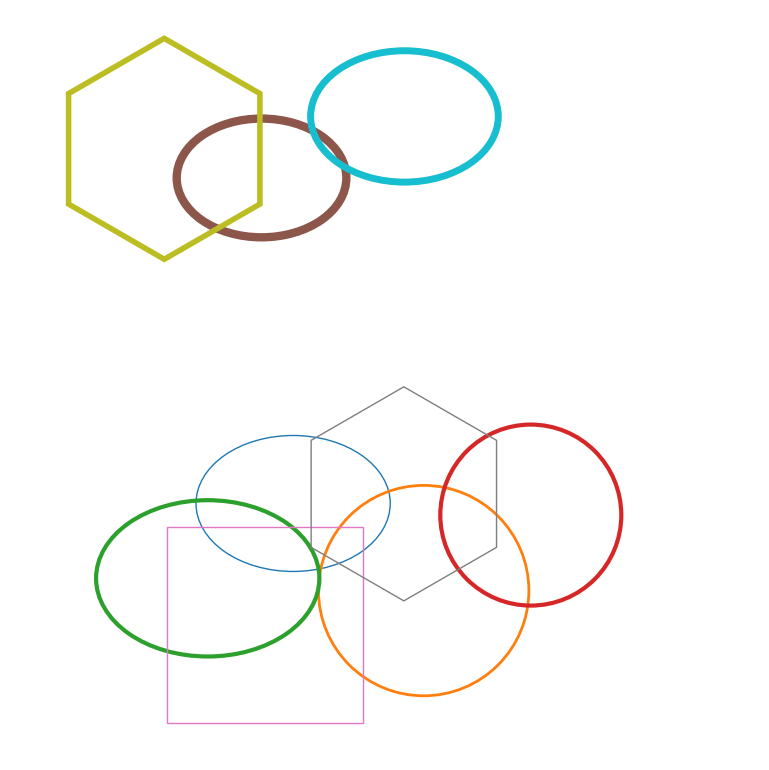[{"shape": "oval", "thickness": 0.5, "radius": 0.63, "center": [0.381, 0.346]}, {"shape": "circle", "thickness": 1, "radius": 0.68, "center": [0.55, 0.233]}, {"shape": "oval", "thickness": 1.5, "radius": 0.72, "center": [0.27, 0.249]}, {"shape": "circle", "thickness": 1.5, "radius": 0.59, "center": [0.689, 0.331]}, {"shape": "oval", "thickness": 3, "radius": 0.55, "center": [0.34, 0.769]}, {"shape": "square", "thickness": 0.5, "radius": 0.64, "center": [0.344, 0.188]}, {"shape": "hexagon", "thickness": 0.5, "radius": 0.7, "center": [0.524, 0.359]}, {"shape": "hexagon", "thickness": 2, "radius": 0.72, "center": [0.213, 0.807]}, {"shape": "oval", "thickness": 2.5, "radius": 0.61, "center": [0.525, 0.849]}]